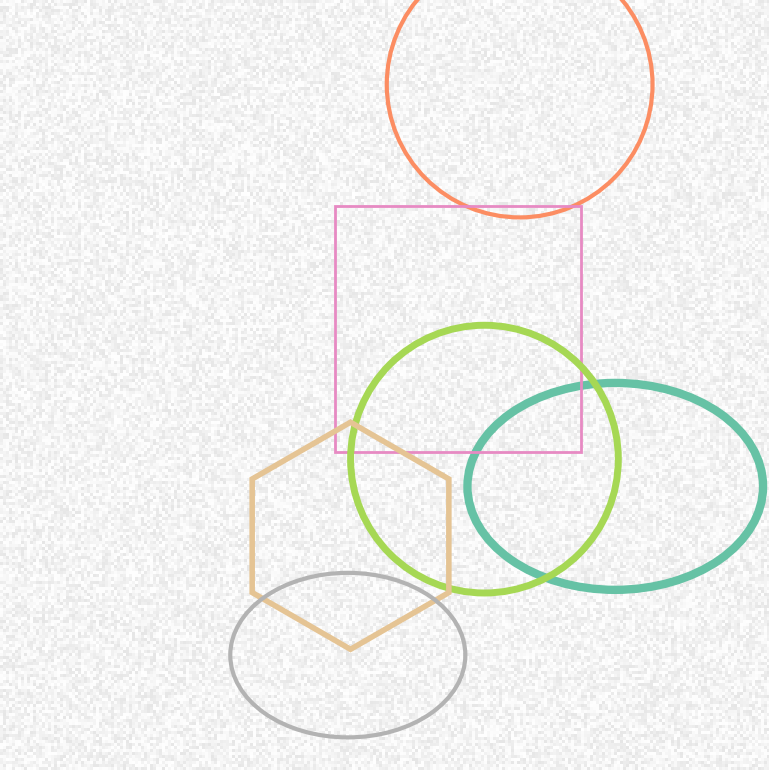[{"shape": "oval", "thickness": 3, "radius": 0.96, "center": [0.799, 0.368]}, {"shape": "circle", "thickness": 1.5, "radius": 0.86, "center": [0.675, 0.89]}, {"shape": "square", "thickness": 1, "radius": 0.8, "center": [0.595, 0.573]}, {"shape": "circle", "thickness": 2.5, "radius": 0.87, "center": [0.629, 0.404]}, {"shape": "hexagon", "thickness": 2, "radius": 0.74, "center": [0.455, 0.304]}, {"shape": "oval", "thickness": 1.5, "radius": 0.76, "center": [0.452, 0.149]}]